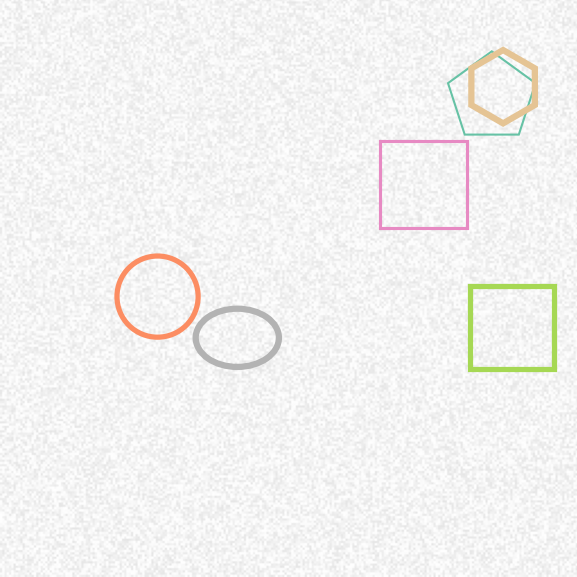[{"shape": "pentagon", "thickness": 1, "radius": 0.4, "center": [0.852, 0.831]}, {"shape": "circle", "thickness": 2.5, "radius": 0.35, "center": [0.273, 0.486]}, {"shape": "square", "thickness": 1.5, "radius": 0.38, "center": [0.733, 0.679]}, {"shape": "square", "thickness": 2.5, "radius": 0.36, "center": [0.886, 0.432]}, {"shape": "hexagon", "thickness": 3, "radius": 0.32, "center": [0.871, 0.849]}, {"shape": "oval", "thickness": 3, "radius": 0.36, "center": [0.411, 0.414]}]